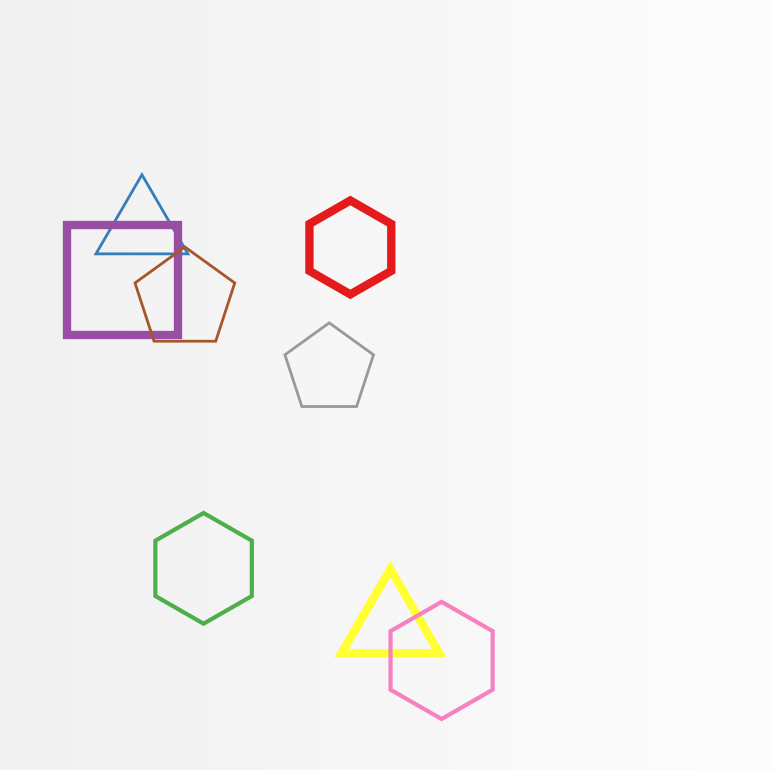[{"shape": "hexagon", "thickness": 3, "radius": 0.3, "center": [0.452, 0.679]}, {"shape": "triangle", "thickness": 1, "radius": 0.34, "center": [0.183, 0.705]}, {"shape": "hexagon", "thickness": 1.5, "radius": 0.36, "center": [0.263, 0.262]}, {"shape": "square", "thickness": 3, "radius": 0.36, "center": [0.158, 0.636]}, {"shape": "triangle", "thickness": 3, "radius": 0.36, "center": [0.504, 0.188]}, {"shape": "pentagon", "thickness": 1, "radius": 0.34, "center": [0.239, 0.612]}, {"shape": "hexagon", "thickness": 1.5, "radius": 0.38, "center": [0.57, 0.142]}, {"shape": "pentagon", "thickness": 1, "radius": 0.3, "center": [0.425, 0.521]}]